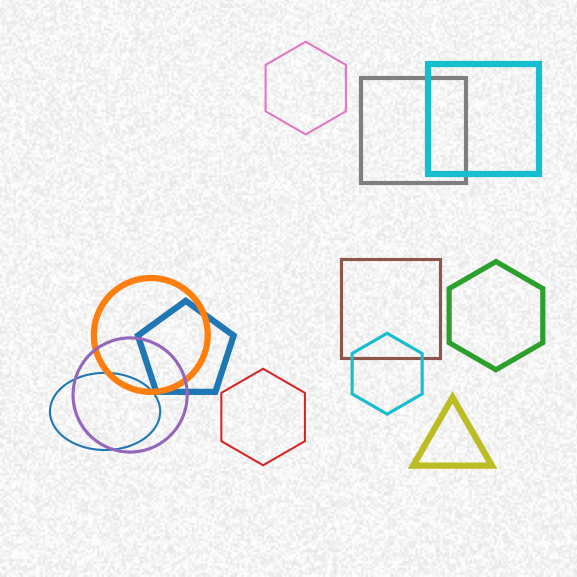[{"shape": "oval", "thickness": 1, "radius": 0.48, "center": [0.182, 0.287]}, {"shape": "pentagon", "thickness": 3, "radius": 0.44, "center": [0.322, 0.391]}, {"shape": "circle", "thickness": 3, "radius": 0.49, "center": [0.261, 0.419]}, {"shape": "hexagon", "thickness": 2.5, "radius": 0.47, "center": [0.859, 0.453]}, {"shape": "hexagon", "thickness": 1, "radius": 0.42, "center": [0.456, 0.277]}, {"shape": "circle", "thickness": 1.5, "radius": 0.49, "center": [0.225, 0.315]}, {"shape": "square", "thickness": 1.5, "radius": 0.43, "center": [0.676, 0.465]}, {"shape": "hexagon", "thickness": 1, "radius": 0.4, "center": [0.529, 0.847]}, {"shape": "square", "thickness": 2, "radius": 0.46, "center": [0.716, 0.773]}, {"shape": "triangle", "thickness": 3, "radius": 0.39, "center": [0.784, 0.232]}, {"shape": "hexagon", "thickness": 1.5, "radius": 0.35, "center": [0.67, 0.352]}, {"shape": "square", "thickness": 3, "radius": 0.48, "center": [0.837, 0.793]}]